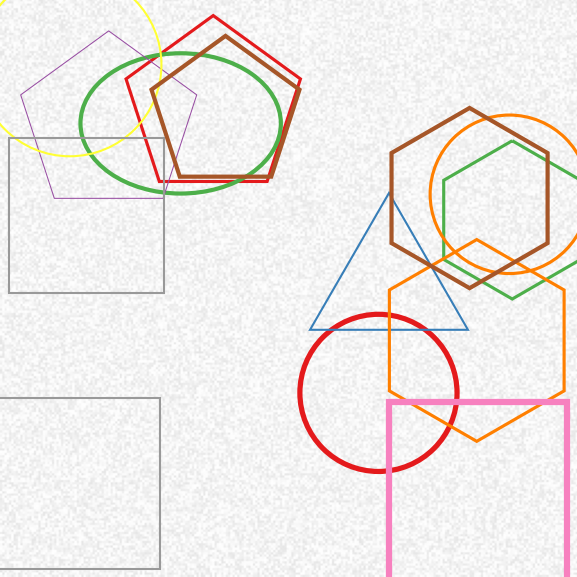[{"shape": "circle", "thickness": 2.5, "radius": 0.68, "center": [0.655, 0.319]}, {"shape": "pentagon", "thickness": 1.5, "radius": 0.79, "center": [0.369, 0.813]}, {"shape": "triangle", "thickness": 1, "radius": 0.79, "center": [0.674, 0.507]}, {"shape": "hexagon", "thickness": 1.5, "radius": 0.69, "center": [0.887, 0.618]}, {"shape": "oval", "thickness": 2, "radius": 0.87, "center": [0.313, 0.785]}, {"shape": "pentagon", "thickness": 0.5, "radius": 0.8, "center": [0.188, 0.785]}, {"shape": "circle", "thickness": 1.5, "radius": 0.69, "center": [0.882, 0.663]}, {"shape": "hexagon", "thickness": 1.5, "radius": 0.87, "center": [0.826, 0.41]}, {"shape": "circle", "thickness": 1, "radius": 0.79, "center": [0.121, 0.887]}, {"shape": "hexagon", "thickness": 2, "radius": 0.78, "center": [0.813, 0.656]}, {"shape": "pentagon", "thickness": 2, "radius": 0.67, "center": [0.39, 0.802]}, {"shape": "square", "thickness": 3, "radius": 0.77, "center": [0.829, 0.148]}, {"shape": "square", "thickness": 1, "radius": 0.74, "center": [0.128, 0.162]}, {"shape": "square", "thickness": 1, "radius": 0.67, "center": [0.15, 0.626]}]